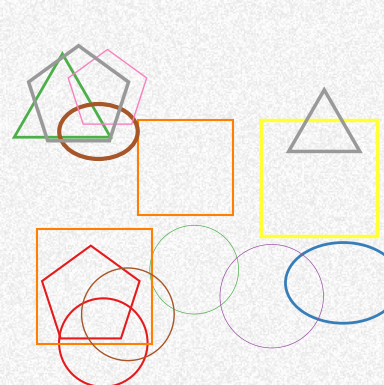[{"shape": "pentagon", "thickness": 1.5, "radius": 0.67, "center": [0.236, 0.229]}, {"shape": "circle", "thickness": 1.5, "radius": 0.57, "center": [0.268, 0.11]}, {"shape": "oval", "thickness": 2, "radius": 0.75, "center": [0.891, 0.265]}, {"shape": "circle", "thickness": 0.5, "radius": 0.58, "center": [0.504, 0.3]}, {"shape": "triangle", "thickness": 2, "radius": 0.72, "center": [0.162, 0.716]}, {"shape": "circle", "thickness": 0.5, "radius": 0.67, "center": [0.706, 0.231]}, {"shape": "square", "thickness": 1.5, "radius": 0.62, "center": [0.483, 0.565]}, {"shape": "square", "thickness": 1.5, "radius": 0.74, "center": [0.245, 0.255]}, {"shape": "square", "thickness": 2.5, "radius": 0.75, "center": [0.828, 0.538]}, {"shape": "oval", "thickness": 3, "radius": 0.51, "center": [0.256, 0.658]}, {"shape": "circle", "thickness": 1, "radius": 0.6, "center": [0.332, 0.184]}, {"shape": "pentagon", "thickness": 1, "radius": 0.54, "center": [0.279, 0.764]}, {"shape": "triangle", "thickness": 2.5, "radius": 0.53, "center": [0.842, 0.66]}, {"shape": "pentagon", "thickness": 2.5, "radius": 0.68, "center": [0.204, 0.745]}]